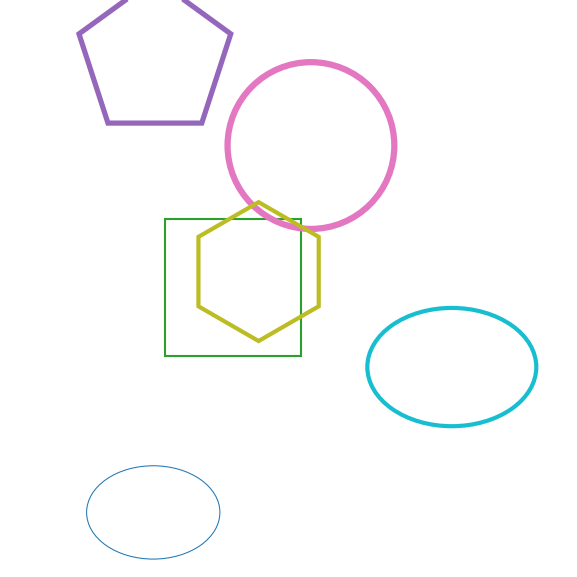[{"shape": "oval", "thickness": 0.5, "radius": 0.58, "center": [0.265, 0.112]}, {"shape": "square", "thickness": 1, "radius": 0.59, "center": [0.404, 0.501]}, {"shape": "pentagon", "thickness": 2.5, "radius": 0.69, "center": [0.268, 0.898]}, {"shape": "circle", "thickness": 3, "radius": 0.72, "center": [0.538, 0.747]}, {"shape": "hexagon", "thickness": 2, "radius": 0.6, "center": [0.448, 0.529]}, {"shape": "oval", "thickness": 2, "radius": 0.73, "center": [0.782, 0.364]}]